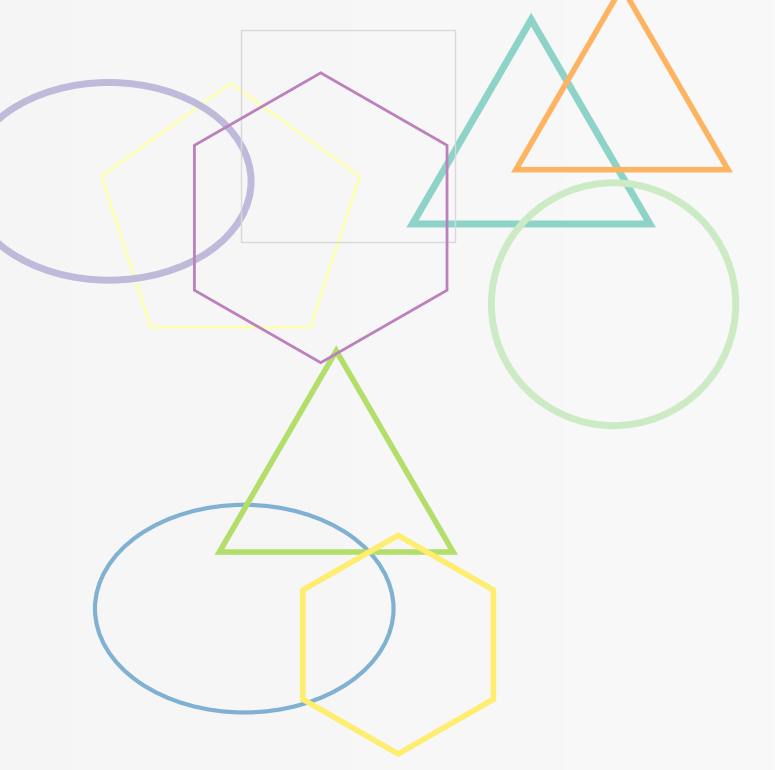[{"shape": "triangle", "thickness": 2.5, "radius": 0.88, "center": [0.685, 0.798]}, {"shape": "pentagon", "thickness": 1, "radius": 0.88, "center": [0.298, 0.717]}, {"shape": "oval", "thickness": 2.5, "radius": 0.92, "center": [0.141, 0.764]}, {"shape": "oval", "thickness": 1.5, "radius": 0.96, "center": [0.315, 0.21]}, {"shape": "triangle", "thickness": 2, "radius": 0.79, "center": [0.803, 0.859]}, {"shape": "triangle", "thickness": 2, "radius": 0.87, "center": [0.434, 0.37]}, {"shape": "square", "thickness": 0.5, "radius": 0.69, "center": [0.449, 0.823]}, {"shape": "hexagon", "thickness": 1, "radius": 0.94, "center": [0.414, 0.717]}, {"shape": "circle", "thickness": 2.5, "radius": 0.79, "center": [0.792, 0.605]}, {"shape": "hexagon", "thickness": 2, "radius": 0.71, "center": [0.514, 0.163]}]